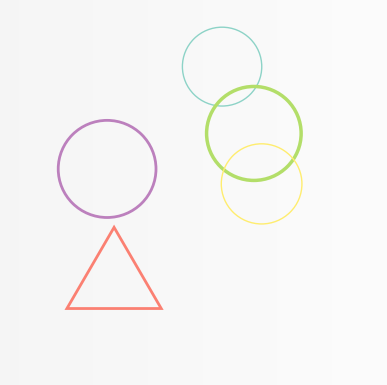[{"shape": "circle", "thickness": 1, "radius": 0.51, "center": [0.573, 0.827]}, {"shape": "triangle", "thickness": 2, "radius": 0.7, "center": [0.294, 0.269]}, {"shape": "circle", "thickness": 2.5, "radius": 0.61, "center": [0.655, 0.653]}, {"shape": "circle", "thickness": 2, "radius": 0.63, "center": [0.276, 0.561]}, {"shape": "circle", "thickness": 1, "radius": 0.52, "center": [0.675, 0.522]}]